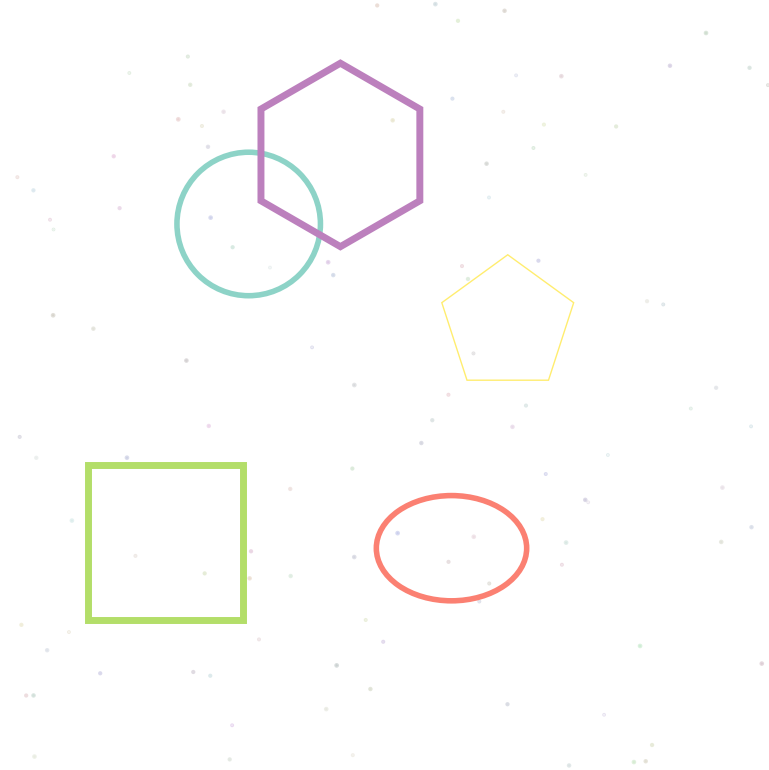[{"shape": "circle", "thickness": 2, "radius": 0.47, "center": [0.323, 0.709]}, {"shape": "oval", "thickness": 2, "radius": 0.49, "center": [0.586, 0.288]}, {"shape": "square", "thickness": 2.5, "radius": 0.5, "center": [0.215, 0.295]}, {"shape": "hexagon", "thickness": 2.5, "radius": 0.6, "center": [0.442, 0.799]}, {"shape": "pentagon", "thickness": 0.5, "radius": 0.45, "center": [0.659, 0.579]}]